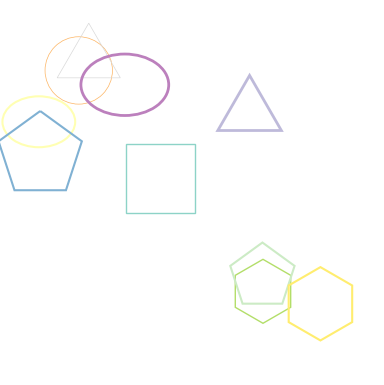[{"shape": "square", "thickness": 1, "radius": 0.45, "center": [0.417, 0.537]}, {"shape": "oval", "thickness": 1.5, "radius": 0.47, "center": [0.101, 0.684]}, {"shape": "triangle", "thickness": 2, "radius": 0.48, "center": [0.648, 0.709]}, {"shape": "pentagon", "thickness": 1.5, "radius": 0.57, "center": [0.104, 0.598]}, {"shape": "circle", "thickness": 0.5, "radius": 0.44, "center": [0.204, 0.817]}, {"shape": "hexagon", "thickness": 1, "radius": 0.42, "center": [0.683, 0.243]}, {"shape": "triangle", "thickness": 0.5, "radius": 0.47, "center": [0.231, 0.845]}, {"shape": "oval", "thickness": 2, "radius": 0.57, "center": [0.324, 0.78]}, {"shape": "pentagon", "thickness": 1.5, "radius": 0.44, "center": [0.682, 0.282]}, {"shape": "hexagon", "thickness": 1.5, "radius": 0.48, "center": [0.832, 0.211]}]